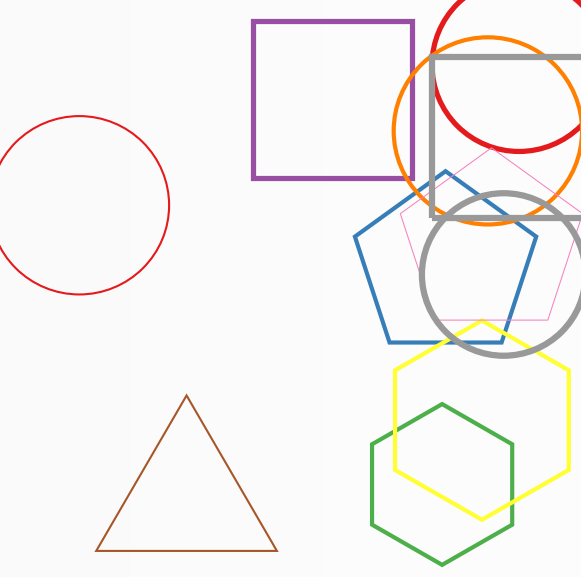[{"shape": "circle", "thickness": 1, "radius": 0.77, "center": [0.137, 0.644]}, {"shape": "circle", "thickness": 2.5, "radius": 0.75, "center": [0.893, 0.887]}, {"shape": "pentagon", "thickness": 2, "radius": 0.82, "center": [0.767, 0.539]}, {"shape": "hexagon", "thickness": 2, "radius": 0.7, "center": [0.761, 0.16]}, {"shape": "square", "thickness": 2.5, "radius": 0.68, "center": [0.572, 0.827]}, {"shape": "circle", "thickness": 2, "radius": 0.81, "center": [0.839, 0.773]}, {"shape": "hexagon", "thickness": 2, "radius": 0.86, "center": [0.829, 0.272]}, {"shape": "triangle", "thickness": 1, "radius": 0.9, "center": [0.321, 0.135]}, {"shape": "pentagon", "thickness": 0.5, "radius": 0.82, "center": [0.846, 0.578]}, {"shape": "square", "thickness": 3, "radius": 0.7, "center": [0.882, 0.762]}, {"shape": "circle", "thickness": 3, "radius": 0.7, "center": [0.867, 0.524]}]